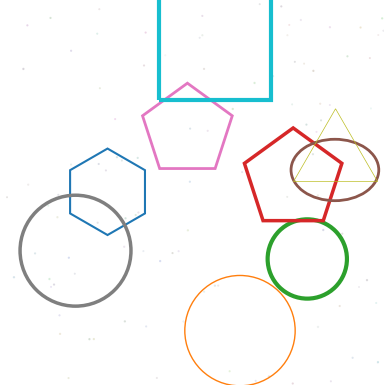[{"shape": "hexagon", "thickness": 1.5, "radius": 0.56, "center": [0.279, 0.502]}, {"shape": "circle", "thickness": 1, "radius": 0.72, "center": [0.623, 0.141]}, {"shape": "circle", "thickness": 3, "radius": 0.51, "center": [0.798, 0.327]}, {"shape": "pentagon", "thickness": 2.5, "radius": 0.67, "center": [0.761, 0.535]}, {"shape": "oval", "thickness": 2, "radius": 0.57, "center": [0.87, 0.558]}, {"shape": "pentagon", "thickness": 2, "radius": 0.61, "center": [0.487, 0.661]}, {"shape": "circle", "thickness": 2.5, "radius": 0.72, "center": [0.196, 0.349]}, {"shape": "triangle", "thickness": 0.5, "radius": 0.63, "center": [0.872, 0.591]}, {"shape": "square", "thickness": 3, "radius": 0.72, "center": [0.558, 0.884]}]